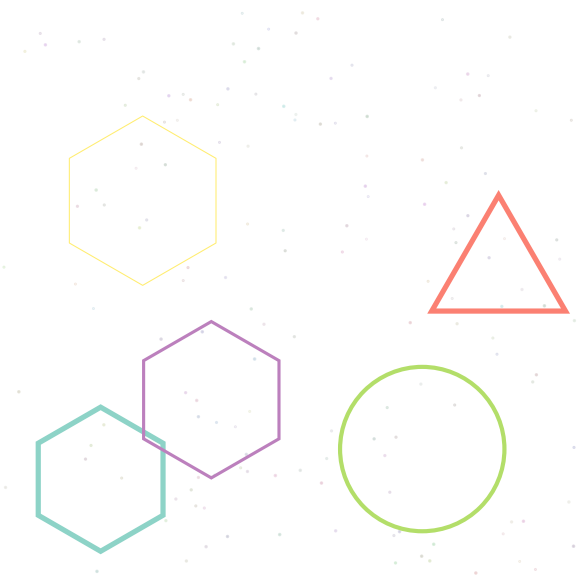[{"shape": "hexagon", "thickness": 2.5, "radius": 0.62, "center": [0.174, 0.169]}, {"shape": "triangle", "thickness": 2.5, "radius": 0.67, "center": [0.863, 0.527]}, {"shape": "circle", "thickness": 2, "radius": 0.71, "center": [0.731, 0.222]}, {"shape": "hexagon", "thickness": 1.5, "radius": 0.68, "center": [0.366, 0.307]}, {"shape": "hexagon", "thickness": 0.5, "radius": 0.73, "center": [0.247, 0.652]}]